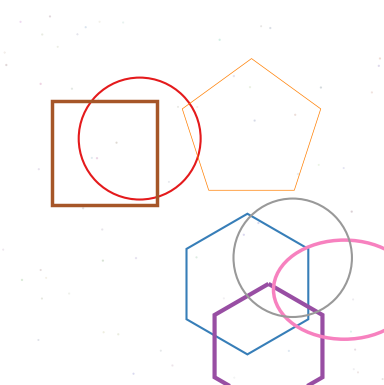[{"shape": "circle", "thickness": 1.5, "radius": 0.79, "center": [0.363, 0.64]}, {"shape": "hexagon", "thickness": 1.5, "radius": 0.91, "center": [0.643, 0.262]}, {"shape": "hexagon", "thickness": 3, "radius": 0.81, "center": [0.697, 0.101]}, {"shape": "pentagon", "thickness": 0.5, "radius": 0.95, "center": [0.653, 0.659]}, {"shape": "square", "thickness": 2.5, "radius": 0.68, "center": [0.272, 0.603]}, {"shape": "oval", "thickness": 2.5, "radius": 0.92, "center": [0.894, 0.248]}, {"shape": "circle", "thickness": 1.5, "radius": 0.77, "center": [0.76, 0.33]}]